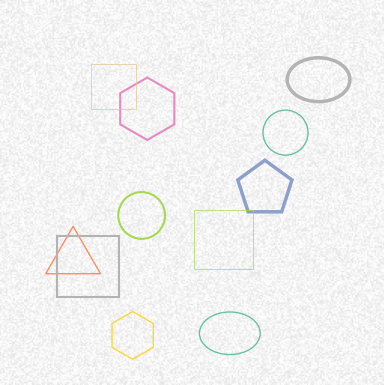[{"shape": "circle", "thickness": 1, "radius": 0.29, "center": [0.742, 0.656]}, {"shape": "oval", "thickness": 1, "radius": 0.39, "center": [0.597, 0.134]}, {"shape": "triangle", "thickness": 1, "radius": 0.41, "center": [0.19, 0.33]}, {"shape": "pentagon", "thickness": 2.5, "radius": 0.37, "center": [0.688, 0.51]}, {"shape": "hexagon", "thickness": 1.5, "radius": 0.41, "center": [0.383, 0.718]}, {"shape": "circle", "thickness": 1.5, "radius": 0.3, "center": [0.368, 0.44]}, {"shape": "square", "thickness": 0.5, "radius": 0.38, "center": [0.581, 0.377]}, {"shape": "hexagon", "thickness": 1, "radius": 0.31, "center": [0.345, 0.129]}, {"shape": "square", "thickness": 0.5, "radius": 0.29, "center": [0.295, 0.776]}, {"shape": "oval", "thickness": 2.5, "radius": 0.41, "center": [0.827, 0.793]}, {"shape": "square", "thickness": 1.5, "radius": 0.4, "center": [0.229, 0.307]}]